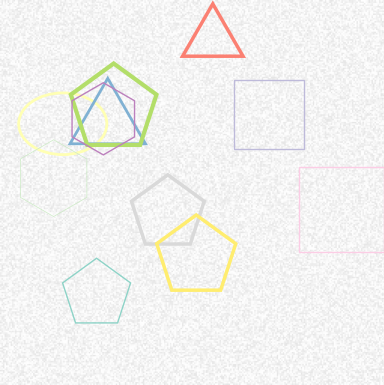[{"shape": "pentagon", "thickness": 1, "radius": 0.46, "center": [0.251, 0.236]}, {"shape": "oval", "thickness": 2, "radius": 0.57, "center": [0.163, 0.679]}, {"shape": "square", "thickness": 1, "radius": 0.45, "center": [0.699, 0.702]}, {"shape": "triangle", "thickness": 2.5, "radius": 0.45, "center": [0.553, 0.899]}, {"shape": "triangle", "thickness": 2, "radius": 0.57, "center": [0.28, 0.683]}, {"shape": "pentagon", "thickness": 3, "radius": 0.58, "center": [0.295, 0.718]}, {"shape": "square", "thickness": 1, "radius": 0.55, "center": [0.888, 0.455]}, {"shape": "pentagon", "thickness": 2.5, "radius": 0.5, "center": [0.436, 0.447]}, {"shape": "hexagon", "thickness": 1, "radius": 0.47, "center": [0.268, 0.691]}, {"shape": "hexagon", "thickness": 0.5, "radius": 0.5, "center": [0.139, 0.537]}, {"shape": "pentagon", "thickness": 2.5, "radius": 0.54, "center": [0.51, 0.334]}]